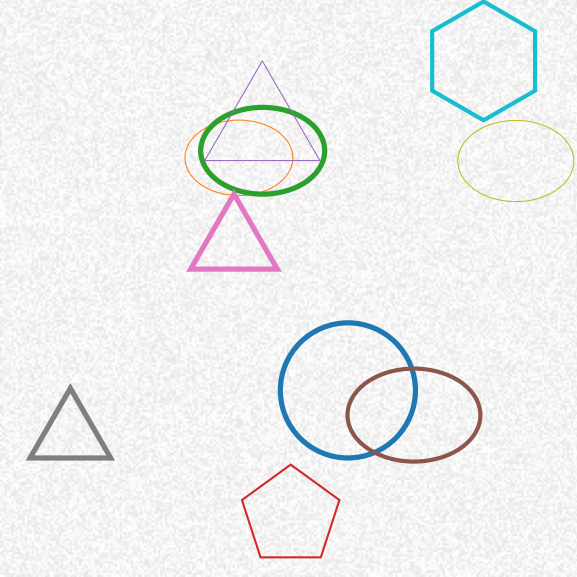[{"shape": "circle", "thickness": 2.5, "radius": 0.58, "center": [0.602, 0.323]}, {"shape": "oval", "thickness": 0.5, "radius": 0.47, "center": [0.414, 0.726]}, {"shape": "oval", "thickness": 2.5, "radius": 0.54, "center": [0.455, 0.738]}, {"shape": "pentagon", "thickness": 1, "radius": 0.44, "center": [0.503, 0.106]}, {"shape": "triangle", "thickness": 0.5, "radius": 0.58, "center": [0.454, 0.779]}, {"shape": "oval", "thickness": 2, "radius": 0.58, "center": [0.717, 0.28]}, {"shape": "triangle", "thickness": 2.5, "radius": 0.43, "center": [0.405, 0.576]}, {"shape": "triangle", "thickness": 2.5, "radius": 0.4, "center": [0.122, 0.246]}, {"shape": "oval", "thickness": 0.5, "radius": 0.5, "center": [0.893, 0.72]}, {"shape": "hexagon", "thickness": 2, "radius": 0.51, "center": [0.837, 0.894]}]